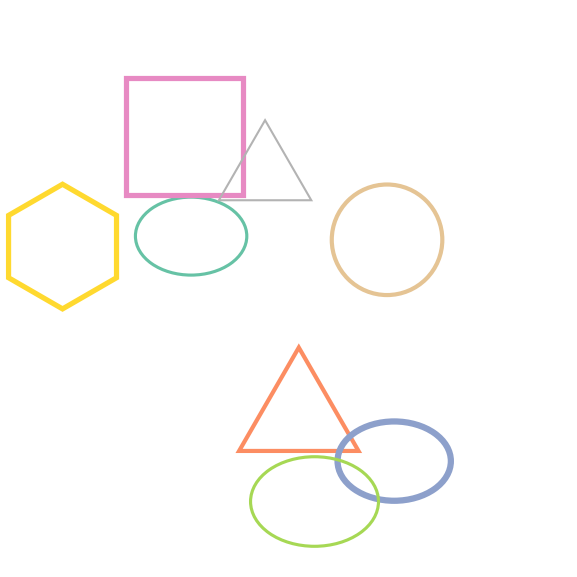[{"shape": "oval", "thickness": 1.5, "radius": 0.48, "center": [0.331, 0.59]}, {"shape": "triangle", "thickness": 2, "radius": 0.6, "center": [0.517, 0.278]}, {"shape": "oval", "thickness": 3, "radius": 0.49, "center": [0.683, 0.201]}, {"shape": "square", "thickness": 2.5, "radius": 0.51, "center": [0.319, 0.763]}, {"shape": "oval", "thickness": 1.5, "radius": 0.55, "center": [0.545, 0.131]}, {"shape": "hexagon", "thickness": 2.5, "radius": 0.54, "center": [0.108, 0.572]}, {"shape": "circle", "thickness": 2, "radius": 0.48, "center": [0.67, 0.584]}, {"shape": "triangle", "thickness": 1, "radius": 0.46, "center": [0.459, 0.699]}]